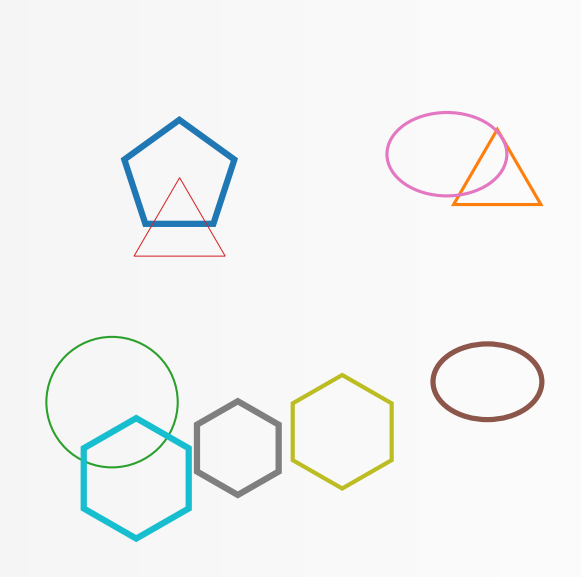[{"shape": "pentagon", "thickness": 3, "radius": 0.5, "center": [0.309, 0.692]}, {"shape": "triangle", "thickness": 1.5, "radius": 0.43, "center": [0.856, 0.688]}, {"shape": "circle", "thickness": 1, "radius": 0.56, "center": [0.193, 0.303]}, {"shape": "triangle", "thickness": 0.5, "radius": 0.45, "center": [0.309, 0.601]}, {"shape": "oval", "thickness": 2.5, "radius": 0.47, "center": [0.839, 0.338]}, {"shape": "oval", "thickness": 1.5, "radius": 0.52, "center": [0.769, 0.732]}, {"shape": "hexagon", "thickness": 3, "radius": 0.41, "center": [0.409, 0.223]}, {"shape": "hexagon", "thickness": 2, "radius": 0.49, "center": [0.589, 0.252]}, {"shape": "hexagon", "thickness": 3, "radius": 0.52, "center": [0.234, 0.171]}]